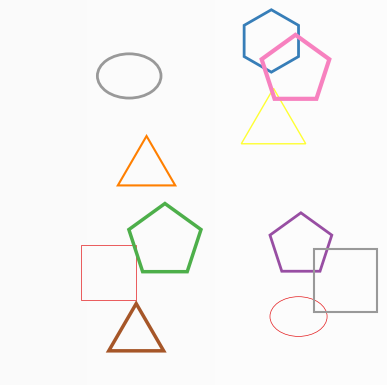[{"shape": "square", "thickness": 0.5, "radius": 0.35, "center": [0.28, 0.292]}, {"shape": "oval", "thickness": 0.5, "radius": 0.37, "center": [0.77, 0.178]}, {"shape": "hexagon", "thickness": 2, "radius": 0.41, "center": [0.7, 0.894]}, {"shape": "pentagon", "thickness": 2.5, "radius": 0.49, "center": [0.426, 0.374]}, {"shape": "pentagon", "thickness": 2, "radius": 0.42, "center": [0.776, 0.363]}, {"shape": "triangle", "thickness": 1.5, "radius": 0.43, "center": [0.378, 0.561]}, {"shape": "triangle", "thickness": 1, "radius": 0.48, "center": [0.706, 0.675]}, {"shape": "triangle", "thickness": 2.5, "radius": 0.41, "center": [0.351, 0.13]}, {"shape": "pentagon", "thickness": 3, "radius": 0.46, "center": [0.763, 0.818]}, {"shape": "square", "thickness": 1.5, "radius": 0.41, "center": [0.891, 0.271]}, {"shape": "oval", "thickness": 2, "radius": 0.41, "center": [0.333, 0.803]}]